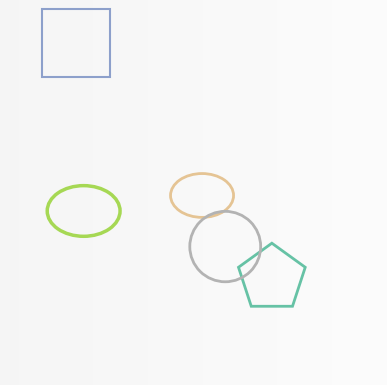[{"shape": "pentagon", "thickness": 2, "radius": 0.45, "center": [0.702, 0.278]}, {"shape": "square", "thickness": 1.5, "radius": 0.44, "center": [0.196, 0.888]}, {"shape": "oval", "thickness": 2.5, "radius": 0.47, "center": [0.216, 0.452]}, {"shape": "oval", "thickness": 2, "radius": 0.41, "center": [0.521, 0.492]}, {"shape": "circle", "thickness": 2, "radius": 0.46, "center": [0.581, 0.36]}]